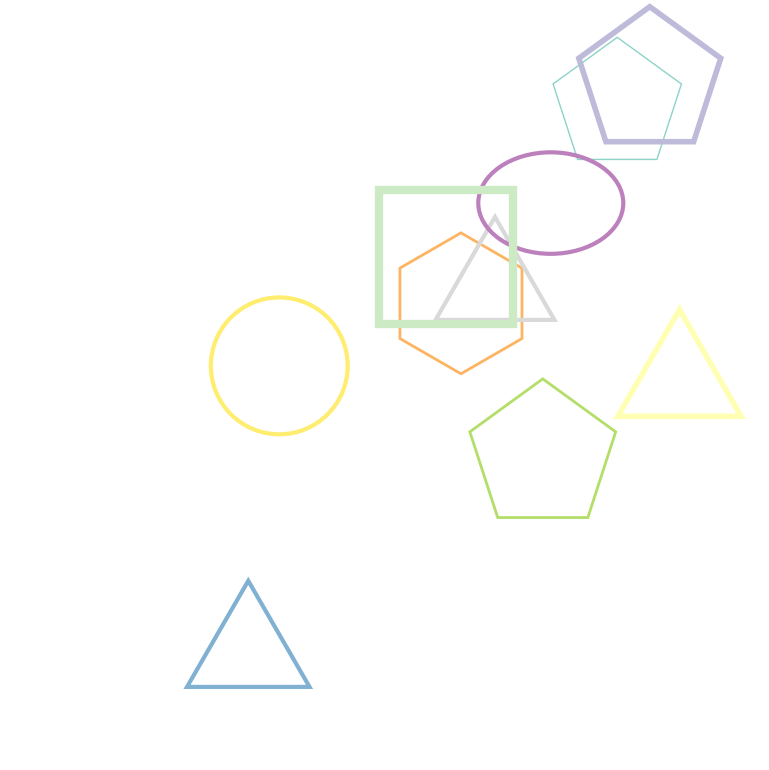[{"shape": "pentagon", "thickness": 0.5, "radius": 0.44, "center": [0.802, 0.864]}, {"shape": "triangle", "thickness": 2, "radius": 0.46, "center": [0.882, 0.506]}, {"shape": "pentagon", "thickness": 2, "radius": 0.48, "center": [0.844, 0.894]}, {"shape": "triangle", "thickness": 1.5, "radius": 0.46, "center": [0.322, 0.154]}, {"shape": "hexagon", "thickness": 1, "radius": 0.46, "center": [0.599, 0.606]}, {"shape": "pentagon", "thickness": 1, "radius": 0.5, "center": [0.705, 0.408]}, {"shape": "triangle", "thickness": 1.5, "radius": 0.45, "center": [0.643, 0.629]}, {"shape": "oval", "thickness": 1.5, "radius": 0.47, "center": [0.715, 0.736]}, {"shape": "square", "thickness": 3, "radius": 0.44, "center": [0.579, 0.666]}, {"shape": "circle", "thickness": 1.5, "radius": 0.44, "center": [0.363, 0.525]}]